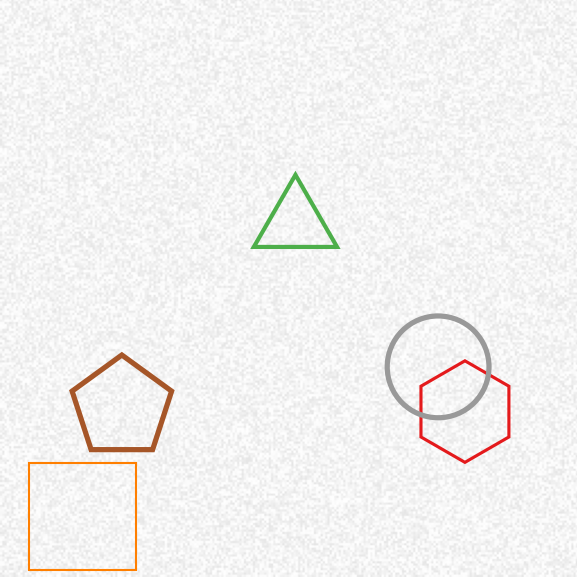[{"shape": "hexagon", "thickness": 1.5, "radius": 0.44, "center": [0.805, 0.286]}, {"shape": "triangle", "thickness": 2, "radius": 0.42, "center": [0.512, 0.613]}, {"shape": "square", "thickness": 1, "radius": 0.46, "center": [0.142, 0.104]}, {"shape": "pentagon", "thickness": 2.5, "radius": 0.45, "center": [0.211, 0.294]}, {"shape": "circle", "thickness": 2.5, "radius": 0.44, "center": [0.759, 0.364]}]